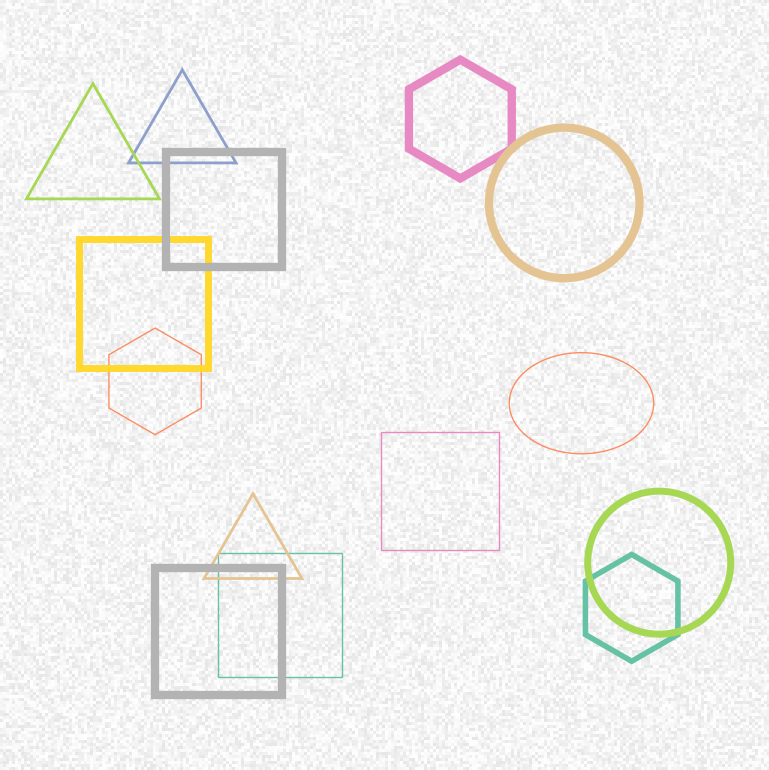[{"shape": "hexagon", "thickness": 2, "radius": 0.35, "center": [0.82, 0.211]}, {"shape": "square", "thickness": 0.5, "radius": 0.4, "center": [0.364, 0.201]}, {"shape": "hexagon", "thickness": 0.5, "radius": 0.35, "center": [0.201, 0.505]}, {"shape": "oval", "thickness": 0.5, "radius": 0.47, "center": [0.755, 0.476]}, {"shape": "triangle", "thickness": 1, "radius": 0.4, "center": [0.237, 0.829]}, {"shape": "square", "thickness": 0.5, "radius": 0.39, "center": [0.571, 0.362]}, {"shape": "hexagon", "thickness": 3, "radius": 0.39, "center": [0.598, 0.845]}, {"shape": "triangle", "thickness": 1, "radius": 0.5, "center": [0.121, 0.792]}, {"shape": "circle", "thickness": 2.5, "radius": 0.46, "center": [0.856, 0.269]}, {"shape": "square", "thickness": 2.5, "radius": 0.42, "center": [0.186, 0.606]}, {"shape": "circle", "thickness": 3, "radius": 0.49, "center": [0.733, 0.736]}, {"shape": "triangle", "thickness": 1, "radius": 0.37, "center": [0.329, 0.285]}, {"shape": "square", "thickness": 3, "radius": 0.38, "center": [0.291, 0.728]}, {"shape": "square", "thickness": 3, "radius": 0.41, "center": [0.284, 0.18]}]